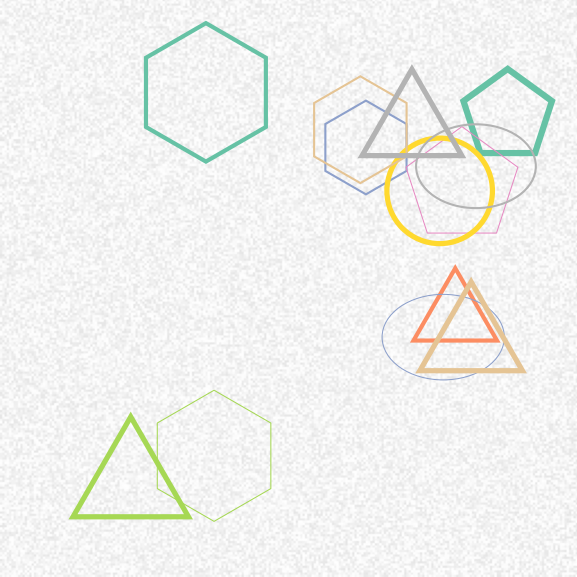[{"shape": "hexagon", "thickness": 2, "radius": 0.6, "center": [0.357, 0.839]}, {"shape": "pentagon", "thickness": 3, "radius": 0.4, "center": [0.879, 0.799]}, {"shape": "triangle", "thickness": 2, "radius": 0.42, "center": [0.788, 0.451]}, {"shape": "hexagon", "thickness": 1, "radius": 0.41, "center": [0.634, 0.744]}, {"shape": "oval", "thickness": 0.5, "radius": 0.53, "center": [0.767, 0.415]}, {"shape": "pentagon", "thickness": 0.5, "radius": 0.51, "center": [0.8, 0.678]}, {"shape": "hexagon", "thickness": 0.5, "radius": 0.57, "center": [0.371, 0.21]}, {"shape": "triangle", "thickness": 2.5, "radius": 0.58, "center": [0.226, 0.162]}, {"shape": "circle", "thickness": 2.5, "radius": 0.46, "center": [0.761, 0.669]}, {"shape": "triangle", "thickness": 2.5, "radius": 0.51, "center": [0.816, 0.409]}, {"shape": "hexagon", "thickness": 1, "radius": 0.46, "center": [0.624, 0.775]}, {"shape": "triangle", "thickness": 2.5, "radius": 0.5, "center": [0.713, 0.779]}, {"shape": "oval", "thickness": 1, "radius": 0.52, "center": [0.824, 0.711]}]